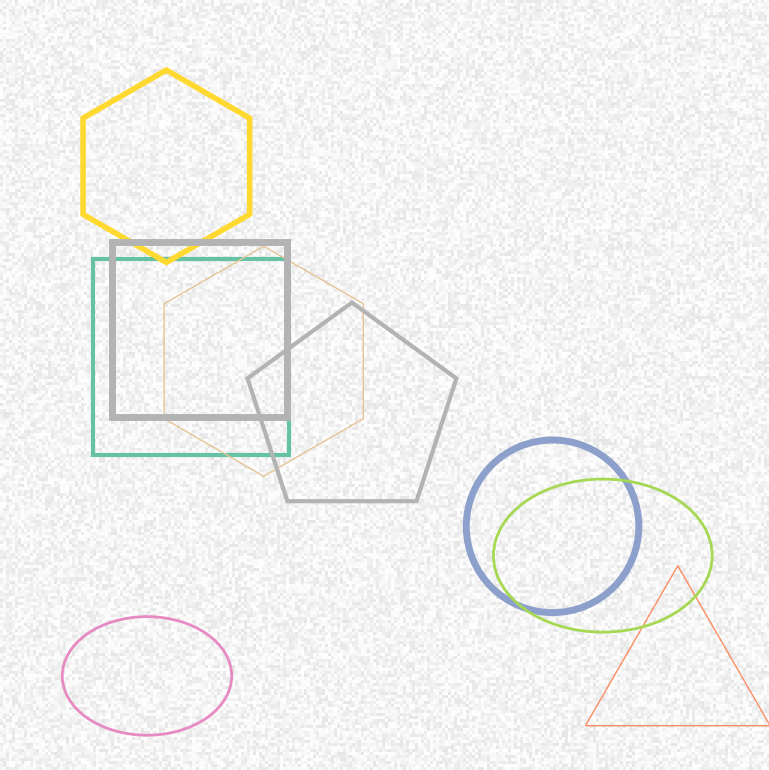[{"shape": "square", "thickness": 1.5, "radius": 0.64, "center": [0.248, 0.536]}, {"shape": "triangle", "thickness": 0.5, "radius": 0.69, "center": [0.88, 0.127]}, {"shape": "circle", "thickness": 2.5, "radius": 0.56, "center": [0.718, 0.316]}, {"shape": "oval", "thickness": 1, "radius": 0.55, "center": [0.191, 0.122]}, {"shape": "oval", "thickness": 1, "radius": 0.71, "center": [0.783, 0.278]}, {"shape": "hexagon", "thickness": 2, "radius": 0.62, "center": [0.216, 0.784]}, {"shape": "hexagon", "thickness": 0.5, "radius": 0.75, "center": [0.343, 0.531]}, {"shape": "pentagon", "thickness": 1.5, "radius": 0.71, "center": [0.457, 0.464]}, {"shape": "square", "thickness": 2.5, "radius": 0.57, "center": [0.259, 0.572]}]